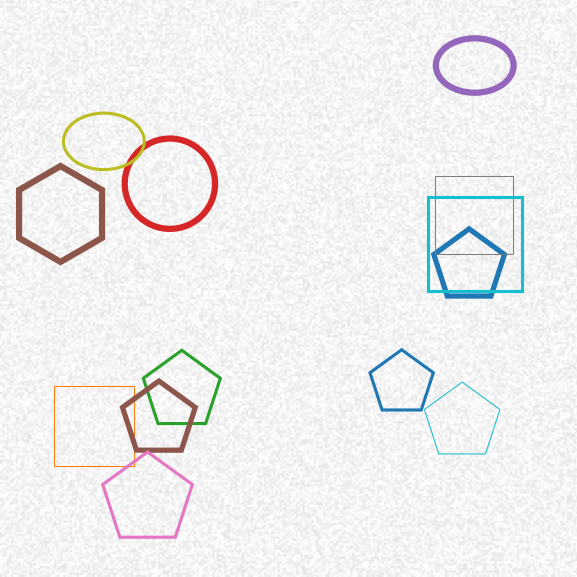[{"shape": "pentagon", "thickness": 1.5, "radius": 0.29, "center": [0.696, 0.336]}, {"shape": "pentagon", "thickness": 2.5, "radius": 0.32, "center": [0.812, 0.539]}, {"shape": "square", "thickness": 0.5, "radius": 0.35, "center": [0.163, 0.262]}, {"shape": "pentagon", "thickness": 1.5, "radius": 0.35, "center": [0.315, 0.322]}, {"shape": "circle", "thickness": 3, "radius": 0.39, "center": [0.294, 0.681]}, {"shape": "oval", "thickness": 3, "radius": 0.34, "center": [0.822, 0.886]}, {"shape": "pentagon", "thickness": 2.5, "radius": 0.33, "center": [0.275, 0.273]}, {"shape": "hexagon", "thickness": 3, "radius": 0.41, "center": [0.105, 0.629]}, {"shape": "pentagon", "thickness": 1.5, "radius": 0.41, "center": [0.256, 0.135]}, {"shape": "square", "thickness": 0.5, "radius": 0.34, "center": [0.821, 0.627]}, {"shape": "oval", "thickness": 1.5, "radius": 0.35, "center": [0.18, 0.754]}, {"shape": "square", "thickness": 1.5, "radius": 0.41, "center": [0.822, 0.577]}, {"shape": "pentagon", "thickness": 0.5, "radius": 0.34, "center": [0.8, 0.269]}]